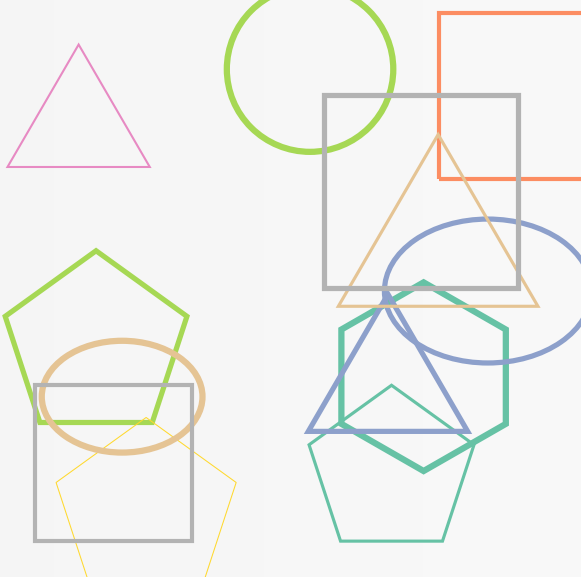[{"shape": "pentagon", "thickness": 1.5, "radius": 0.75, "center": [0.674, 0.183]}, {"shape": "hexagon", "thickness": 3, "radius": 0.82, "center": [0.729, 0.347]}, {"shape": "square", "thickness": 2, "radius": 0.72, "center": [0.899, 0.833]}, {"shape": "triangle", "thickness": 2.5, "radius": 0.79, "center": [0.667, 0.331]}, {"shape": "oval", "thickness": 2.5, "radius": 0.89, "center": [0.839, 0.495]}, {"shape": "triangle", "thickness": 1, "radius": 0.71, "center": [0.135, 0.781]}, {"shape": "pentagon", "thickness": 2.5, "radius": 0.82, "center": [0.165, 0.401]}, {"shape": "circle", "thickness": 3, "radius": 0.72, "center": [0.533, 0.879]}, {"shape": "pentagon", "thickness": 0.5, "radius": 0.81, "center": [0.251, 0.113]}, {"shape": "triangle", "thickness": 1.5, "radius": 0.99, "center": [0.754, 0.568]}, {"shape": "oval", "thickness": 3, "radius": 0.69, "center": [0.21, 0.312]}, {"shape": "square", "thickness": 2, "radius": 0.67, "center": [0.195, 0.198]}, {"shape": "square", "thickness": 2.5, "radius": 0.83, "center": [0.725, 0.668]}]